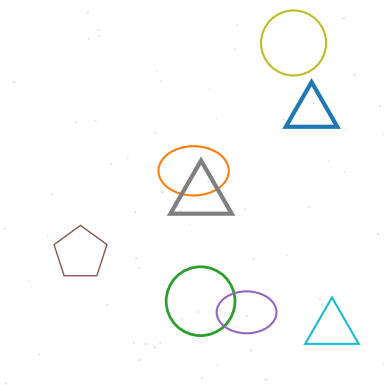[{"shape": "triangle", "thickness": 3, "radius": 0.39, "center": [0.809, 0.709]}, {"shape": "oval", "thickness": 1.5, "radius": 0.46, "center": [0.503, 0.556]}, {"shape": "circle", "thickness": 2, "radius": 0.45, "center": [0.521, 0.218]}, {"shape": "oval", "thickness": 1.5, "radius": 0.39, "center": [0.64, 0.189]}, {"shape": "pentagon", "thickness": 1, "radius": 0.36, "center": [0.209, 0.342]}, {"shape": "triangle", "thickness": 3, "radius": 0.46, "center": [0.522, 0.491]}, {"shape": "circle", "thickness": 1.5, "radius": 0.42, "center": [0.763, 0.888]}, {"shape": "triangle", "thickness": 1.5, "radius": 0.4, "center": [0.862, 0.147]}]